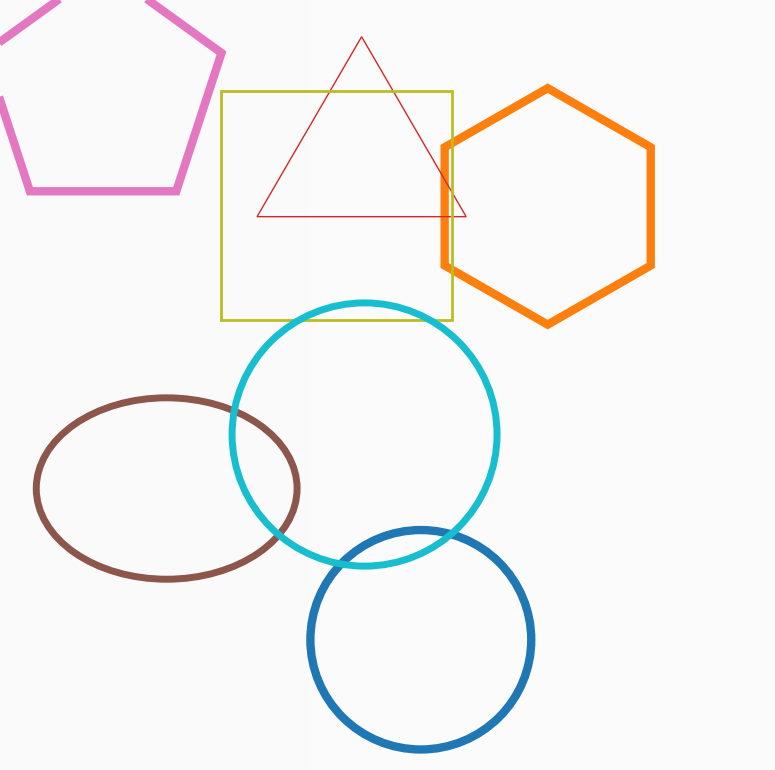[{"shape": "circle", "thickness": 3, "radius": 0.71, "center": [0.543, 0.169]}, {"shape": "hexagon", "thickness": 3, "radius": 0.77, "center": [0.707, 0.732]}, {"shape": "triangle", "thickness": 0.5, "radius": 0.78, "center": [0.467, 0.796]}, {"shape": "oval", "thickness": 2.5, "radius": 0.84, "center": [0.215, 0.366]}, {"shape": "pentagon", "thickness": 3, "radius": 0.8, "center": [0.133, 0.882]}, {"shape": "square", "thickness": 1, "radius": 0.74, "center": [0.434, 0.733]}, {"shape": "circle", "thickness": 2.5, "radius": 0.85, "center": [0.47, 0.436]}]